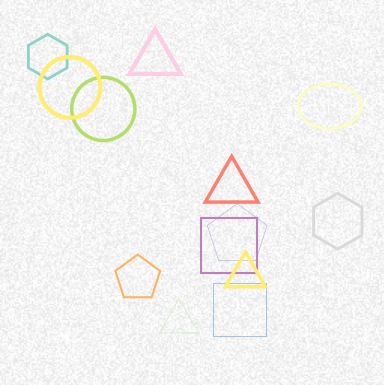[{"shape": "hexagon", "thickness": 2, "radius": 0.29, "center": [0.124, 0.853]}, {"shape": "oval", "thickness": 1.5, "radius": 0.41, "center": [0.857, 0.724]}, {"shape": "pentagon", "thickness": 0.5, "radius": 0.41, "center": [0.616, 0.389]}, {"shape": "triangle", "thickness": 2.5, "radius": 0.4, "center": [0.602, 0.515]}, {"shape": "square", "thickness": 0.5, "radius": 0.34, "center": [0.622, 0.196]}, {"shape": "pentagon", "thickness": 1.5, "radius": 0.31, "center": [0.358, 0.277]}, {"shape": "circle", "thickness": 2.5, "radius": 0.41, "center": [0.268, 0.717]}, {"shape": "triangle", "thickness": 3, "radius": 0.39, "center": [0.403, 0.847]}, {"shape": "hexagon", "thickness": 2, "radius": 0.36, "center": [0.877, 0.425]}, {"shape": "square", "thickness": 1.5, "radius": 0.36, "center": [0.595, 0.363]}, {"shape": "triangle", "thickness": 0.5, "radius": 0.3, "center": [0.465, 0.165]}, {"shape": "triangle", "thickness": 2.5, "radius": 0.3, "center": [0.637, 0.285]}, {"shape": "circle", "thickness": 3, "radius": 0.39, "center": [0.182, 0.773]}]